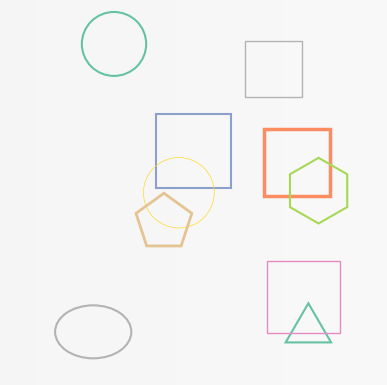[{"shape": "triangle", "thickness": 1.5, "radius": 0.34, "center": [0.796, 0.144]}, {"shape": "circle", "thickness": 1.5, "radius": 0.42, "center": [0.294, 0.886]}, {"shape": "square", "thickness": 2.5, "radius": 0.43, "center": [0.766, 0.578]}, {"shape": "square", "thickness": 1.5, "radius": 0.49, "center": [0.5, 0.608]}, {"shape": "square", "thickness": 1, "radius": 0.47, "center": [0.783, 0.228]}, {"shape": "hexagon", "thickness": 1.5, "radius": 0.43, "center": [0.822, 0.505]}, {"shape": "circle", "thickness": 0.5, "radius": 0.46, "center": [0.462, 0.499]}, {"shape": "pentagon", "thickness": 2, "radius": 0.38, "center": [0.423, 0.422]}, {"shape": "oval", "thickness": 1.5, "radius": 0.49, "center": [0.241, 0.138]}, {"shape": "square", "thickness": 1, "radius": 0.36, "center": [0.705, 0.821]}]